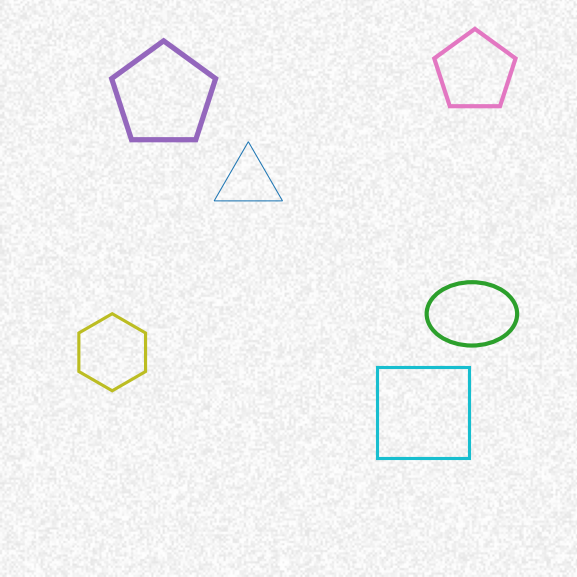[{"shape": "triangle", "thickness": 0.5, "radius": 0.34, "center": [0.43, 0.685]}, {"shape": "oval", "thickness": 2, "radius": 0.39, "center": [0.817, 0.456]}, {"shape": "pentagon", "thickness": 2.5, "radius": 0.47, "center": [0.283, 0.834]}, {"shape": "pentagon", "thickness": 2, "radius": 0.37, "center": [0.822, 0.875]}, {"shape": "hexagon", "thickness": 1.5, "radius": 0.33, "center": [0.194, 0.389]}, {"shape": "square", "thickness": 1.5, "radius": 0.4, "center": [0.732, 0.285]}]